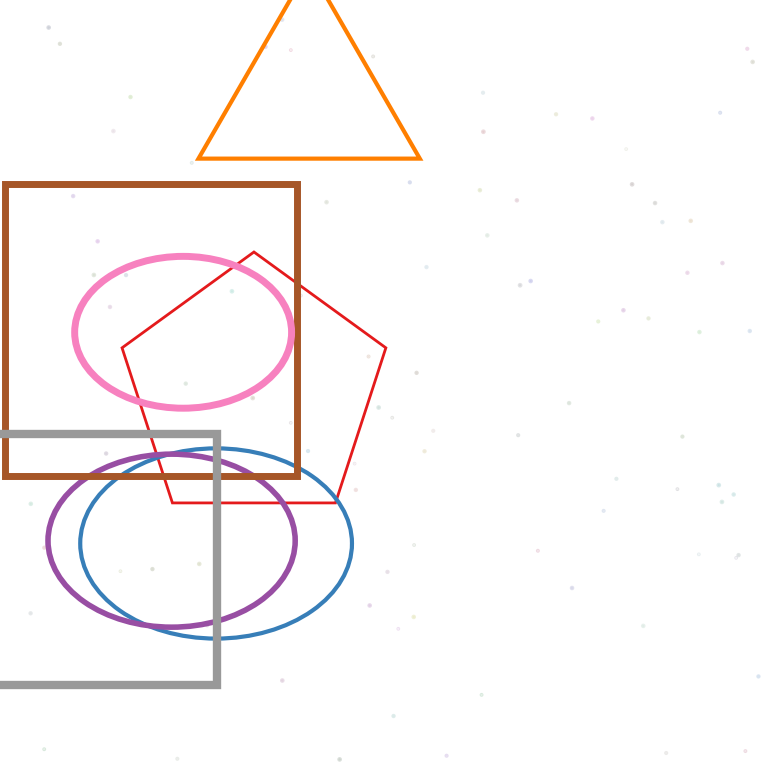[{"shape": "pentagon", "thickness": 1, "radius": 0.9, "center": [0.33, 0.493]}, {"shape": "oval", "thickness": 1.5, "radius": 0.88, "center": [0.281, 0.294]}, {"shape": "oval", "thickness": 2, "radius": 0.8, "center": [0.223, 0.298]}, {"shape": "triangle", "thickness": 1.5, "radius": 0.83, "center": [0.401, 0.877]}, {"shape": "square", "thickness": 2.5, "radius": 0.95, "center": [0.196, 0.571]}, {"shape": "oval", "thickness": 2.5, "radius": 0.7, "center": [0.238, 0.568]}, {"shape": "square", "thickness": 3, "radius": 0.82, "center": [0.119, 0.274]}]